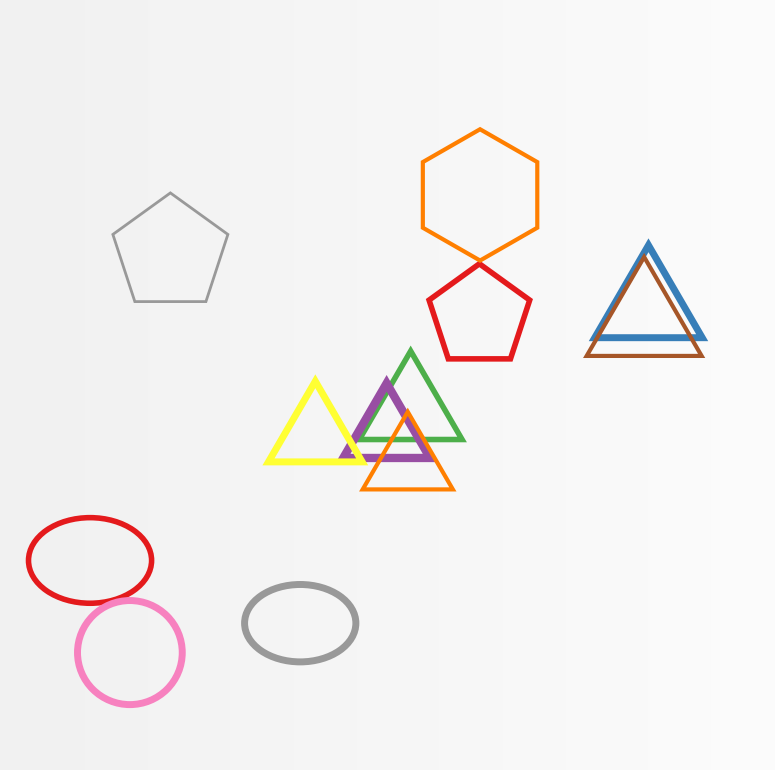[{"shape": "pentagon", "thickness": 2, "radius": 0.34, "center": [0.619, 0.589]}, {"shape": "oval", "thickness": 2, "radius": 0.4, "center": [0.116, 0.272]}, {"shape": "triangle", "thickness": 2.5, "radius": 0.4, "center": [0.837, 0.601]}, {"shape": "triangle", "thickness": 2, "radius": 0.38, "center": [0.53, 0.467]}, {"shape": "triangle", "thickness": 3, "radius": 0.32, "center": [0.499, 0.438]}, {"shape": "triangle", "thickness": 1.5, "radius": 0.34, "center": [0.526, 0.398]}, {"shape": "hexagon", "thickness": 1.5, "radius": 0.43, "center": [0.619, 0.747]}, {"shape": "triangle", "thickness": 2.5, "radius": 0.35, "center": [0.407, 0.435]}, {"shape": "triangle", "thickness": 1.5, "radius": 0.43, "center": [0.831, 0.581]}, {"shape": "circle", "thickness": 2.5, "radius": 0.34, "center": [0.168, 0.152]}, {"shape": "oval", "thickness": 2.5, "radius": 0.36, "center": [0.387, 0.191]}, {"shape": "pentagon", "thickness": 1, "radius": 0.39, "center": [0.22, 0.671]}]